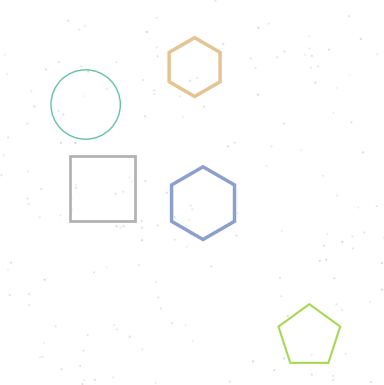[{"shape": "circle", "thickness": 1, "radius": 0.45, "center": [0.222, 0.729]}, {"shape": "hexagon", "thickness": 2.5, "radius": 0.47, "center": [0.527, 0.472]}, {"shape": "pentagon", "thickness": 1.5, "radius": 0.42, "center": [0.803, 0.126]}, {"shape": "hexagon", "thickness": 2.5, "radius": 0.38, "center": [0.505, 0.826]}, {"shape": "square", "thickness": 2, "radius": 0.42, "center": [0.265, 0.51]}]